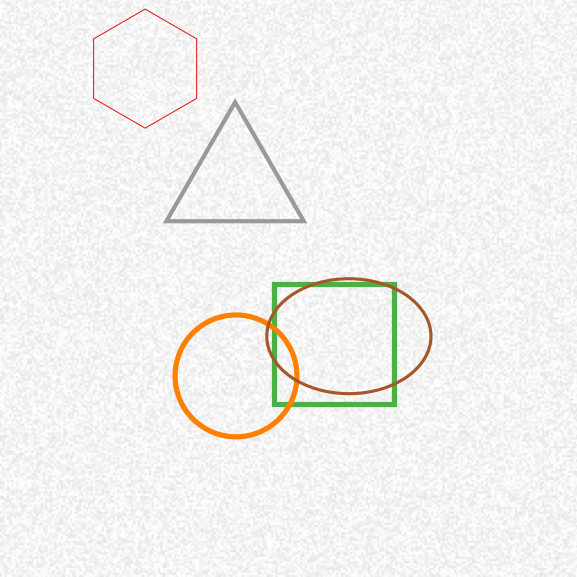[{"shape": "hexagon", "thickness": 0.5, "radius": 0.52, "center": [0.251, 0.88]}, {"shape": "square", "thickness": 2.5, "radius": 0.52, "center": [0.578, 0.403]}, {"shape": "circle", "thickness": 2.5, "radius": 0.53, "center": [0.409, 0.348]}, {"shape": "oval", "thickness": 1.5, "radius": 0.71, "center": [0.604, 0.417]}, {"shape": "triangle", "thickness": 2, "radius": 0.69, "center": [0.407, 0.685]}]